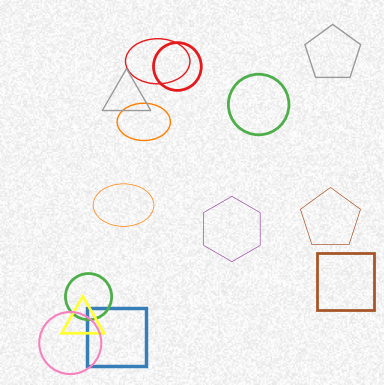[{"shape": "oval", "thickness": 1, "radius": 0.42, "center": [0.41, 0.841]}, {"shape": "circle", "thickness": 2, "radius": 0.31, "center": [0.461, 0.827]}, {"shape": "square", "thickness": 2.5, "radius": 0.38, "center": [0.303, 0.125]}, {"shape": "circle", "thickness": 2, "radius": 0.3, "center": [0.23, 0.23]}, {"shape": "circle", "thickness": 2, "radius": 0.39, "center": [0.672, 0.729]}, {"shape": "hexagon", "thickness": 0.5, "radius": 0.42, "center": [0.602, 0.405]}, {"shape": "oval", "thickness": 0.5, "radius": 0.39, "center": [0.321, 0.467]}, {"shape": "oval", "thickness": 1, "radius": 0.35, "center": [0.373, 0.683]}, {"shape": "triangle", "thickness": 2, "radius": 0.32, "center": [0.215, 0.166]}, {"shape": "pentagon", "thickness": 0.5, "radius": 0.41, "center": [0.858, 0.431]}, {"shape": "square", "thickness": 2, "radius": 0.37, "center": [0.897, 0.269]}, {"shape": "circle", "thickness": 1.5, "radius": 0.4, "center": [0.183, 0.109]}, {"shape": "pentagon", "thickness": 1, "radius": 0.38, "center": [0.864, 0.861]}, {"shape": "triangle", "thickness": 1, "radius": 0.36, "center": [0.329, 0.749]}]